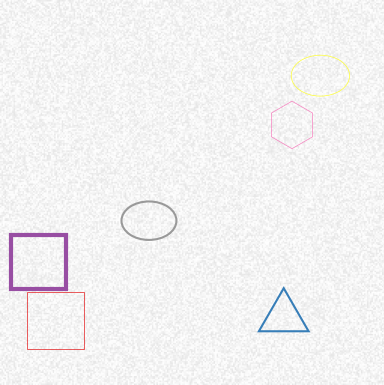[{"shape": "square", "thickness": 0.5, "radius": 0.37, "center": [0.143, 0.167]}, {"shape": "triangle", "thickness": 1.5, "radius": 0.37, "center": [0.737, 0.177]}, {"shape": "square", "thickness": 3, "radius": 0.35, "center": [0.1, 0.319]}, {"shape": "oval", "thickness": 0.5, "radius": 0.38, "center": [0.832, 0.803]}, {"shape": "hexagon", "thickness": 0.5, "radius": 0.31, "center": [0.758, 0.676]}, {"shape": "oval", "thickness": 1.5, "radius": 0.36, "center": [0.387, 0.427]}]